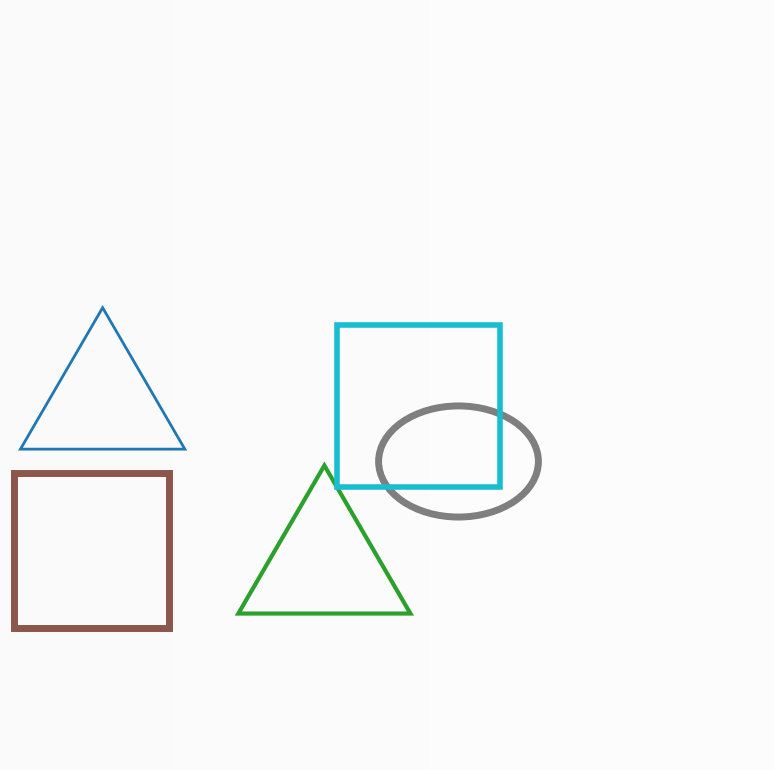[{"shape": "triangle", "thickness": 1, "radius": 0.61, "center": [0.132, 0.478]}, {"shape": "triangle", "thickness": 1.5, "radius": 0.64, "center": [0.419, 0.267]}, {"shape": "square", "thickness": 2.5, "radius": 0.5, "center": [0.118, 0.285]}, {"shape": "oval", "thickness": 2.5, "radius": 0.52, "center": [0.592, 0.401]}, {"shape": "square", "thickness": 2, "radius": 0.52, "center": [0.54, 0.473]}]